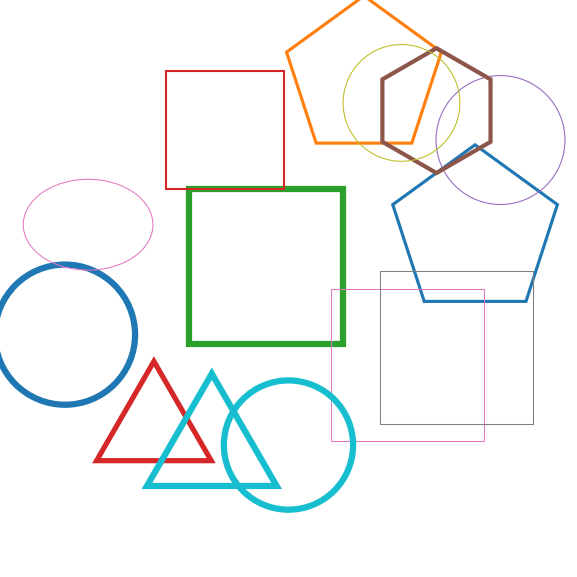[{"shape": "pentagon", "thickness": 1.5, "radius": 0.75, "center": [0.823, 0.598]}, {"shape": "circle", "thickness": 3, "radius": 0.61, "center": [0.113, 0.42]}, {"shape": "pentagon", "thickness": 1.5, "radius": 0.7, "center": [0.63, 0.865]}, {"shape": "square", "thickness": 3, "radius": 0.67, "center": [0.46, 0.538]}, {"shape": "triangle", "thickness": 2.5, "radius": 0.57, "center": [0.266, 0.259]}, {"shape": "square", "thickness": 1, "radius": 0.51, "center": [0.389, 0.774]}, {"shape": "circle", "thickness": 0.5, "radius": 0.56, "center": [0.867, 0.757]}, {"shape": "hexagon", "thickness": 2, "radius": 0.54, "center": [0.756, 0.808]}, {"shape": "oval", "thickness": 0.5, "radius": 0.56, "center": [0.153, 0.61]}, {"shape": "square", "thickness": 0.5, "radius": 0.66, "center": [0.706, 0.367]}, {"shape": "square", "thickness": 0.5, "radius": 0.66, "center": [0.79, 0.398]}, {"shape": "circle", "thickness": 0.5, "radius": 0.51, "center": [0.695, 0.821]}, {"shape": "circle", "thickness": 3, "radius": 0.56, "center": [0.5, 0.228]}, {"shape": "triangle", "thickness": 3, "radius": 0.65, "center": [0.367, 0.222]}]